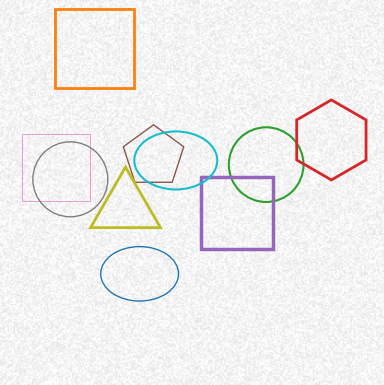[{"shape": "oval", "thickness": 1, "radius": 0.51, "center": [0.363, 0.289]}, {"shape": "square", "thickness": 2, "radius": 0.52, "center": [0.245, 0.874]}, {"shape": "circle", "thickness": 1.5, "radius": 0.48, "center": [0.691, 0.572]}, {"shape": "hexagon", "thickness": 2, "radius": 0.52, "center": [0.861, 0.637]}, {"shape": "square", "thickness": 2.5, "radius": 0.47, "center": [0.616, 0.447]}, {"shape": "pentagon", "thickness": 1, "radius": 0.41, "center": [0.399, 0.593]}, {"shape": "square", "thickness": 0.5, "radius": 0.44, "center": [0.145, 0.566]}, {"shape": "circle", "thickness": 1, "radius": 0.49, "center": [0.183, 0.534]}, {"shape": "triangle", "thickness": 2, "radius": 0.52, "center": [0.326, 0.461]}, {"shape": "oval", "thickness": 1.5, "radius": 0.54, "center": [0.457, 0.583]}]